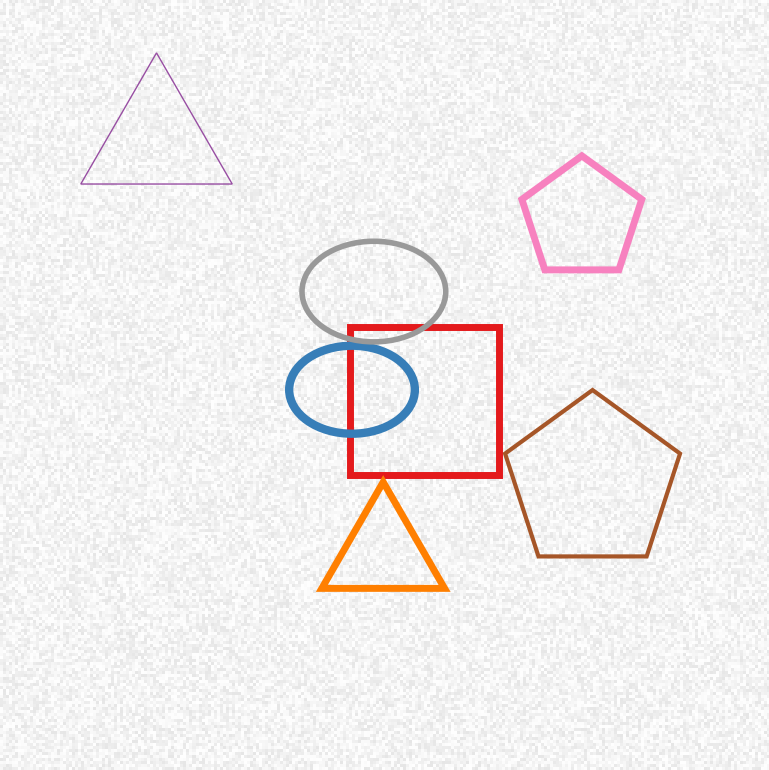[{"shape": "square", "thickness": 2.5, "radius": 0.48, "center": [0.551, 0.479]}, {"shape": "oval", "thickness": 3, "radius": 0.41, "center": [0.457, 0.494]}, {"shape": "triangle", "thickness": 0.5, "radius": 0.57, "center": [0.203, 0.818]}, {"shape": "triangle", "thickness": 2.5, "radius": 0.46, "center": [0.498, 0.282]}, {"shape": "pentagon", "thickness": 1.5, "radius": 0.6, "center": [0.77, 0.374]}, {"shape": "pentagon", "thickness": 2.5, "radius": 0.41, "center": [0.756, 0.716]}, {"shape": "oval", "thickness": 2, "radius": 0.47, "center": [0.486, 0.621]}]